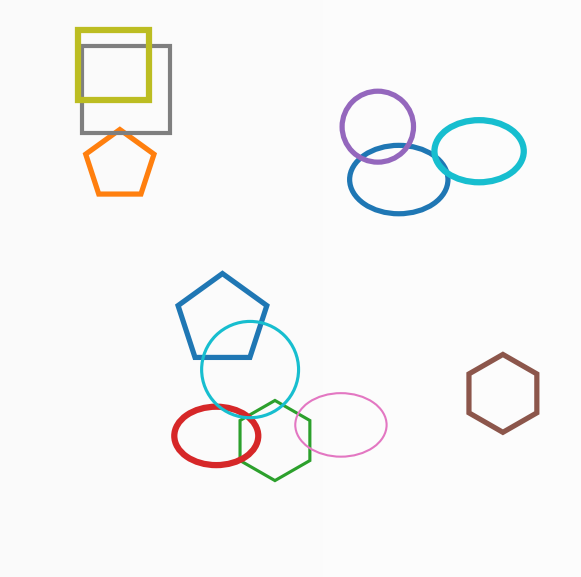[{"shape": "pentagon", "thickness": 2.5, "radius": 0.4, "center": [0.383, 0.445]}, {"shape": "oval", "thickness": 2.5, "radius": 0.42, "center": [0.686, 0.688]}, {"shape": "pentagon", "thickness": 2.5, "radius": 0.31, "center": [0.206, 0.713]}, {"shape": "hexagon", "thickness": 1.5, "radius": 0.35, "center": [0.473, 0.236]}, {"shape": "oval", "thickness": 3, "radius": 0.36, "center": [0.372, 0.244]}, {"shape": "circle", "thickness": 2.5, "radius": 0.31, "center": [0.65, 0.78]}, {"shape": "hexagon", "thickness": 2.5, "radius": 0.34, "center": [0.865, 0.318]}, {"shape": "oval", "thickness": 1, "radius": 0.39, "center": [0.587, 0.263]}, {"shape": "square", "thickness": 2, "radius": 0.38, "center": [0.216, 0.844]}, {"shape": "square", "thickness": 3, "radius": 0.31, "center": [0.195, 0.887]}, {"shape": "oval", "thickness": 3, "radius": 0.38, "center": [0.824, 0.737]}, {"shape": "circle", "thickness": 1.5, "radius": 0.42, "center": [0.43, 0.359]}]